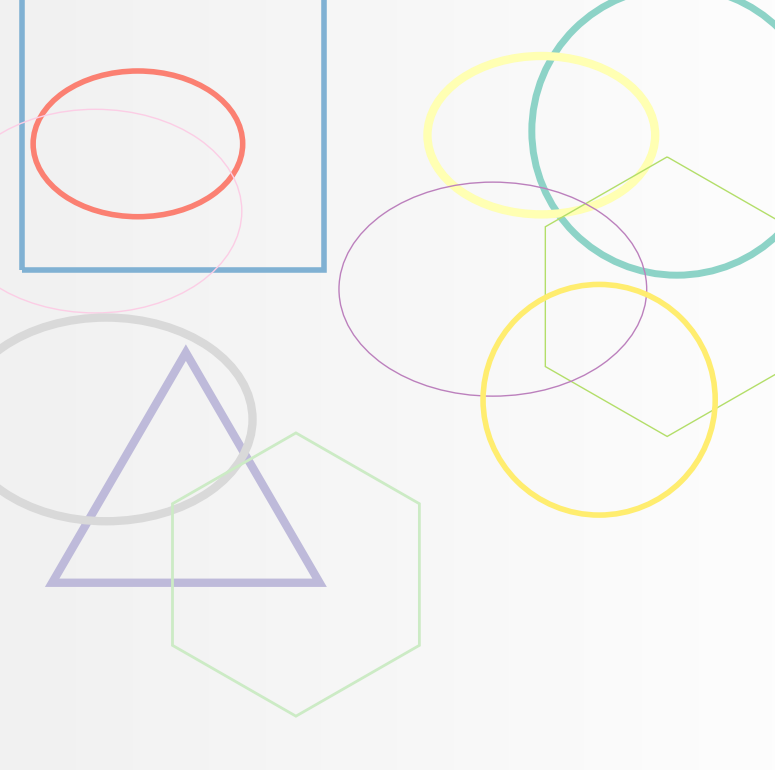[{"shape": "circle", "thickness": 2.5, "radius": 0.94, "center": [0.873, 0.83]}, {"shape": "oval", "thickness": 3, "radius": 0.73, "center": [0.698, 0.824]}, {"shape": "triangle", "thickness": 3, "radius": 1.0, "center": [0.24, 0.343]}, {"shape": "oval", "thickness": 2, "radius": 0.68, "center": [0.178, 0.813]}, {"shape": "square", "thickness": 2, "radius": 0.97, "center": [0.224, 0.844]}, {"shape": "hexagon", "thickness": 0.5, "radius": 0.91, "center": [0.861, 0.615]}, {"shape": "oval", "thickness": 0.5, "radius": 0.94, "center": [0.123, 0.726]}, {"shape": "oval", "thickness": 3, "radius": 0.94, "center": [0.137, 0.455]}, {"shape": "oval", "thickness": 0.5, "radius": 0.99, "center": [0.636, 0.624]}, {"shape": "hexagon", "thickness": 1, "radius": 0.92, "center": [0.382, 0.254]}, {"shape": "circle", "thickness": 2, "radius": 0.75, "center": [0.773, 0.481]}]